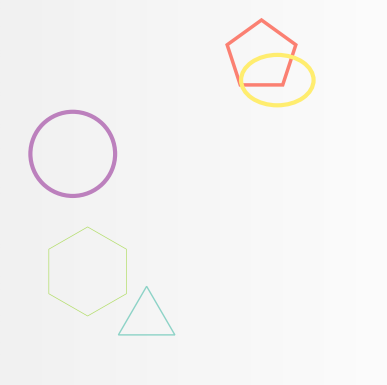[{"shape": "triangle", "thickness": 1, "radius": 0.42, "center": [0.378, 0.172]}, {"shape": "pentagon", "thickness": 2.5, "radius": 0.47, "center": [0.675, 0.855]}, {"shape": "hexagon", "thickness": 0.5, "radius": 0.58, "center": [0.226, 0.295]}, {"shape": "circle", "thickness": 3, "radius": 0.55, "center": [0.188, 0.6]}, {"shape": "oval", "thickness": 3, "radius": 0.47, "center": [0.716, 0.792]}]